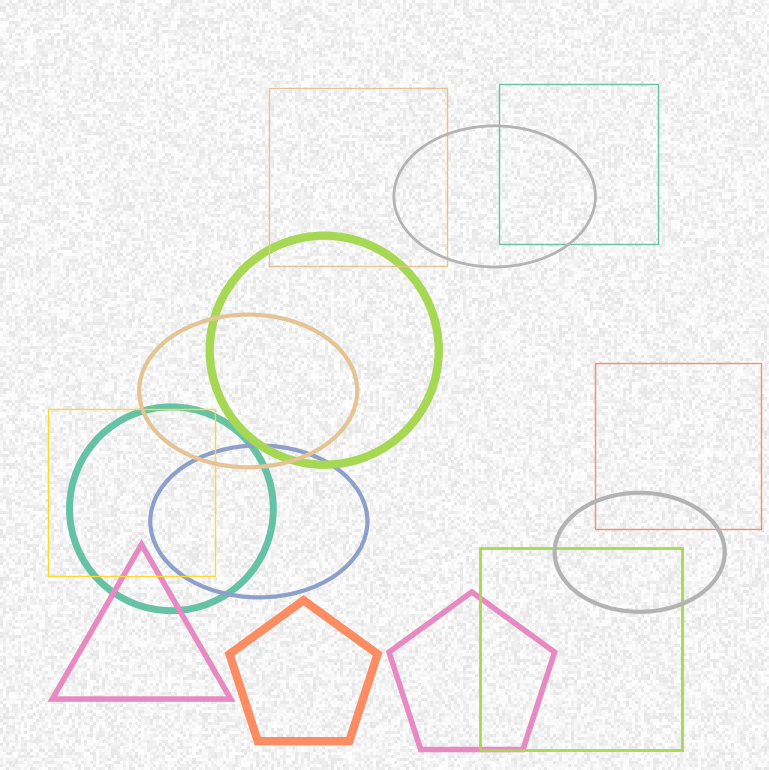[{"shape": "square", "thickness": 0.5, "radius": 0.52, "center": [0.751, 0.787]}, {"shape": "circle", "thickness": 2.5, "radius": 0.66, "center": [0.223, 0.339]}, {"shape": "pentagon", "thickness": 3, "radius": 0.51, "center": [0.394, 0.119]}, {"shape": "square", "thickness": 0.5, "radius": 0.54, "center": [0.881, 0.421]}, {"shape": "oval", "thickness": 1.5, "radius": 0.7, "center": [0.336, 0.323]}, {"shape": "triangle", "thickness": 2, "radius": 0.67, "center": [0.184, 0.159]}, {"shape": "pentagon", "thickness": 2, "radius": 0.57, "center": [0.613, 0.118]}, {"shape": "square", "thickness": 1, "radius": 0.65, "center": [0.755, 0.157]}, {"shape": "circle", "thickness": 3, "radius": 0.74, "center": [0.421, 0.545]}, {"shape": "square", "thickness": 0.5, "radius": 0.54, "center": [0.171, 0.36]}, {"shape": "square", "thickness": 0.5, "radius": 0.58, "center": [0.465, 0.771]}, {"shape": "oval", "thickness": 1.5, "radius": 0.71, "center": [0.322, 0.492]}, {"shape": "oval", "thickness": 1.5, "radius": 0.55, "center": [0.831, 0.283]}, {"shape": "oval", "thickness": 1, "radius": 0.65, "center": [0.642, 0.745]}]